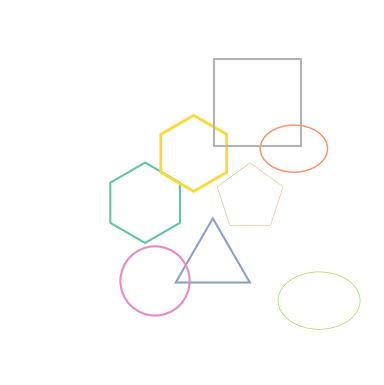[{"shape": "hexagon", "thickness": 1.5, "radius": 0.52, "center": [0.377, 0.473]}, {"shape": "oval", "thickness": 1, "radius": 0.44, "center": [0.763, 0.614]}, {"shape": "triangle", "thickness": 1.5, "radius": 0.56, "center": [0.553, 0.322]}, {"shape": "circle", "thickness": 1.5, "radius": 0.45, "center": [0.403, 0.27]}, {"shape": "oval", "thickness": 0.5, "radius": 0.53, "center": [0.829, 0.219]}, {"shape": "hexagon", "thickness": 2, "radius": 0.49, "center": [0.503, 0.602]}, {"shape": "pentagon", "thickness": 0.5, "radius": 0.45, "center": [0.65, 0.487]}, {"shape": "square", "thickness": 1.5, "radius": 0.57, "center": [0.669, 0.734]}]